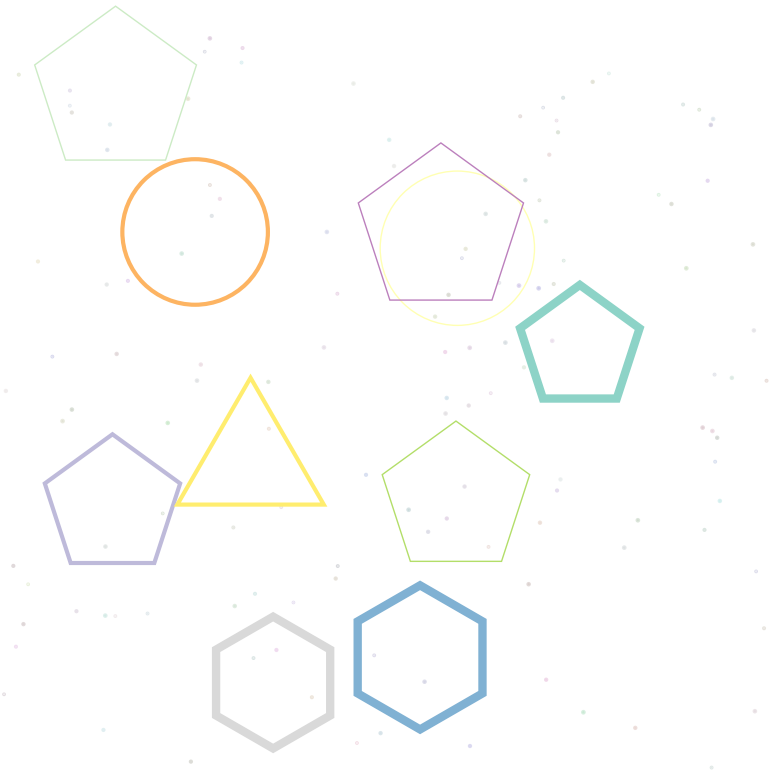[{"shape": "pentagon", "thickness": 3, "radius": 0.41, "center": [0.753, 0.548]}, {"shape": "circle", "thickness": 0.5, "radius": 0.5, "center": [0.594, 0.678]}, {"shape": "pentagon", "thickness": 1.5, "radius": 0.46, "center": [0.146, 0.344]}, {"shape": "hexagon", "thickness": 3, "radius": 0.47, "center": [0.546, 0.146]}, {"shape": "circle", "thickness": 1.5, "radius": 0.47, "center": [0.253, 0.699]}, {"shape": "pentagon", "thickness": 0.5, "radius": 0.5, "center": [0.592, 0.352]}, {"shape": "hexagon", "thickness": 3, "radius": 0.43, "center": [0.355, 0.114]}, {"shape": "pentagon", "thickness": 0.5, "radius": 0.56, "center": [0.573, 0.702]}, {"shape": "pentagon", "thickness": 0.5, "radius": 0.55, "center": [0.15, 0.882]}, {"shape": "triangle", "thickness": 1.5, "radius": 0.55, "center": [0.325, 0.4]}]